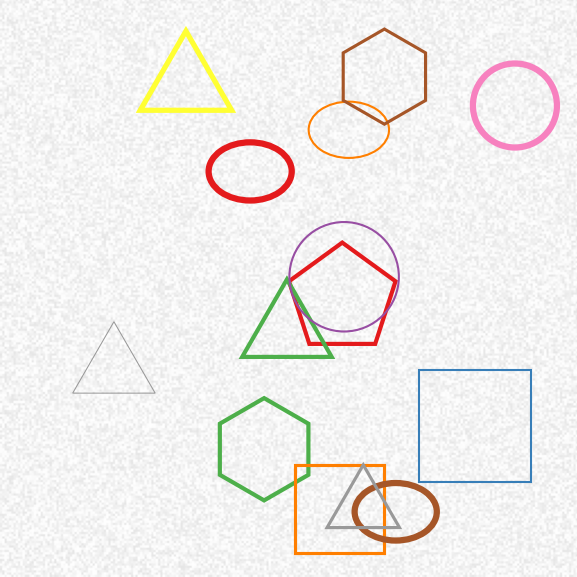[{"shape": "pentagon", "thickness": 2, "radius": 0.48, "center": [0.593, 0.482]}, {"shape": "oval", "thickness": 3, "radius": 0.36, "center": [0.433, 0.702]}, {"shape": "square", "thickness": 1, "radius": 0.49, "center": [0.822, 0.262]}, {"shape": "triangle", "thickness": 2, "radius": 0.45, "center": [0.497, 0.426]}, {"shape": "hexagon", "thickness": 2, "radius": 0.44, "center": [0.457, 0.221]}, {"shape": "circle", "thickness": 1, "radius": 0.47, "center": [0.596, 0.52]}, {"shape": "oval", "thickness": 1, "radius": 0.35, "center": [0.604, 0.774]}, {"shape": "square", "thickness": 1.5, "radius": 0.38, "center": [0.588, 0.118]}, {"shape": "triangle", "thickness": 2.5, "radius": 0.46, "center": [0.322, 0.854]}, {"shape": "hexagon", "thickness": 1.5, "radius": 0.41, "center": [0.666, 0.866]}, {"shape": "oval", "thickness": 3, "radius": 0.36, "center": [0.685, 0.113]}, {"shape": "circle", "thickness": 3, "radius": 0.36, "center": [0.892, 0.816]}, {"shape": "triangle", "thickness": 1.5, "radius": 0.36, "center": [0.629, 0.122]}, {"shape": "triangle", "thickness": 0.5, "radius": 0.41, "center": [0.197, 0.36]}]